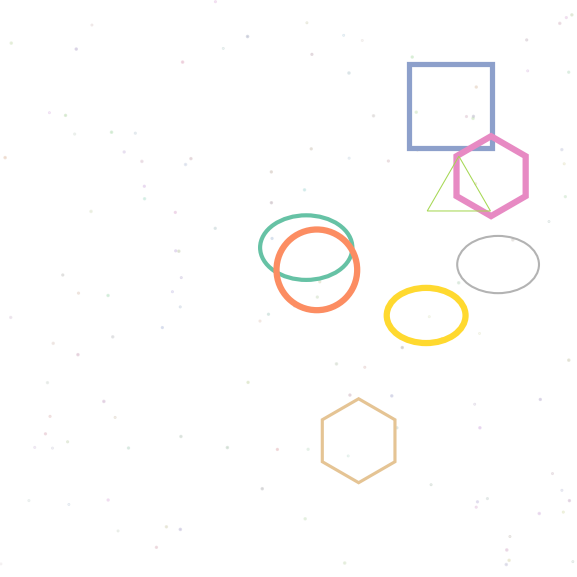[{"shape": "oval", "thickness": 2, "radius": 0.4, "center": [0.53, 0.57]}, {"shape": "circle", "thickness": 3, "radius": 0.35, "center": [0.549, 0.532]}, {"shape": "square", "thickness": 2.5, "radius": 0.36, "center": [0.78, 0.816]}, {"shape": "hexagon", "thickness": 3, "radius": 0.35, "center": [0.85, 0.694]}, {"shape": "triangle", "thickness": 0.5, "radius": 0.32, "center": [0.795, 0.665]}, {"shape": "oval", "thickness": 3, "radius": 0.34, "center": [0.738, 0.453]}, {"shape": "hexagon", "thickness": 1.5, "radius": 0.36, "center": [0.621, 0.236]}, {"shape": "oval", "thickness": 1, "radius": 0.35, "center": [0.863, 0.541]}]